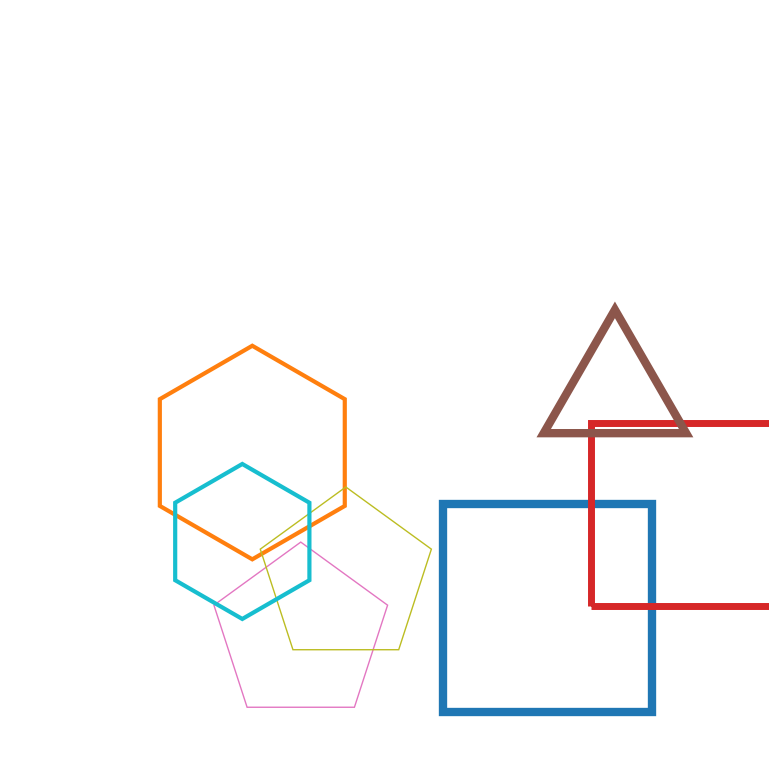[{"shape": "square", "thickness": 3, "radius": 0.68, "center": [0.711, 0.211]}, {"shape": "hexagon", "thickness": 1.5, "radius": 0.69, "center": [0.328, 0.412]}, {"shape": "square", "thickness": 2.5, "radius": 0.6, "center": [0.887, 0.332]}, {"shape": "triangle", "thickness": 3, "radius": 0.53, "center": [0.799, 0.491]}, {"shape": "pentagon", "thickness": 0.5, "radius": 0.59, "center": [0.391, 0.177]}, {"shape": "pentagon", "thickness": 0.5, "radius": 0.58, "center": [0.449, 0.251]}, {"shape": "hexagon", "thickness": 1.5, "radius": 0.5, "center": [0.315, 0.297]}]